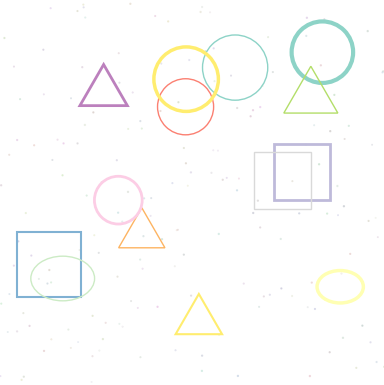[{"shape": "circle", "thickness": 1, "radius": 0.42, "center": [0.611, 0.824]}, {"shape": "circle", "thickness": 3, "radius": 0.4, "center": [0.837, 0.864]}, {"shape": "oval", "thickness": 2.5, "radius": 0.3, "center": [0.884, 0.255]}, {"shape": "square", "thickness": 2, "radius": 0.36, "center": [0.785, 0.553]}, {"shape": "circle", "thickness": 1, "radius": 0.36, "center": [0.482, 0.723]}, {"shape": "square", "thickness": 1.5, "radius": 0.42, "center": [0.127, 0.313]}, {"shape": "triangle", "thickness": 1, "radius": 0.35, "center": [0.368, 0.391]}, {"shape": "triangle", "thickness": 1, "radius": 0.41, "center": [0.807, 0.747]}, {"shape": "circle", "thickness": 2, "radius": 0.31, "center": [0.307, 0.48]}, {"shape": "square", "thickness": 1, "radius": 0.37, "center": [0.734, 0.531]}, {"shape": "triangle", "thickness": 2, "radius": 0.36, "center": [0.269, 0.761]}, {"shape": "oval", "thickness": 1, "radius": 0.41, "center": [0.163, 0.277]}, {"shape": "triangle", "thickness": 1.5, "radius": 0.35, "center": [0.516, 0.167]}, {"shape": "circle", "thickness": 2.5, "radius": 0.42, "center": [0.483, 0.794]}]